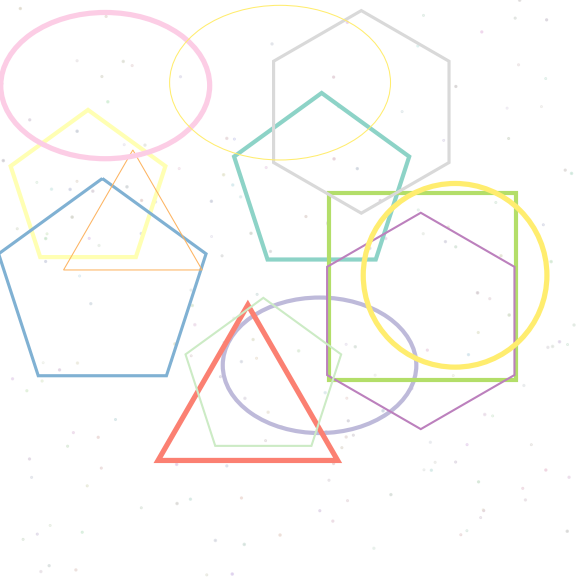[{"shape": "pentagon", "thickness": 2, "radius": 0.8, "center": [0.557, 0.679]}, {"shape": "pentagon", "thickness": 2, "radius": 0.7, "center": [0.152, 0.668]}, {"shape": "oval", "thickness": 2, "radius": 0.84, "center": [0.553, 0.367]}, {"shape": "triangle", "thickness": 2.5, "radius": 0.9, "center": [0.429, 0.292]}, {"shape": "pentagon", "thickness": 1.5, "radius": 0.94, "center": [0.177, 0.501]}, {"shape": "triangle", "thickness": 0.5, "radius": 0.69, "center": [0.23, 0.601]}, {"shape": "square", "thickness": 2, "radius": 0.81, "center": [0.731, 0.503]}, {"shape": "oval", "thickness": 2.5, "radius": 0.9, "center": [0.182, 0.851]}, {"shape": "hexagon", "thickness": 1.5, "radius": 0.88, "center": [0.626, 0.805]}, {"shape": "hexagon", "thickness": 1, "radius": 0.94, "center": [0.729, 0.443]}, {"shape": "pentagon", "thickness": 1, "radius": 0.71, "center": [0.456, 0.342]}, {"shape": "circle", "thickness": 2.5, "radius": 0.8, "center": [0.788, 0.522]}, {"shape": "oval", "thickness": 0.5, "radius": 0.96, "center": [0.485, 0.856]}]